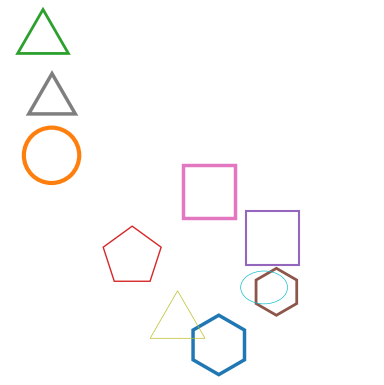[{"shape": "hexagon", "thickness": 2.5, "radius": 0.39, "center": [0.568, 0.104]}, {"shape": "circle", "thickness": 3, "radius": 0.36, "center": [0.134, 0.597]}, {"shape": "triangle", "thickness": 2, "radius": 0.38, "center": [0.112, 0.899]}, {"shape": "pentagon", "thickness": 1, "radius": 0.4, "center": [0.343, 0.333]}, {"shape": "square", "thickness": 1.5, "radius": 0.35, "center": [0.708, 0.381]}, {"shape": "hexagon", "thickness": 2, "radius": 0.3, "center": [0.718, 0.242]}, {"shape": "square", "thickness": 2.5, "radius": 0.34, "center": [0.543, 0.502]}, {"shape": "triangle", "thickness": 2.5, "radius": 0.35, "center": [0.135, 0.739]}, {"shape": "triangle", "thickness": 0.5, "radius": 0.41, "center": [0.461, 0.162]}, {"shape": "oval", "thickness": 0.5, "radius": 0.3, "center": [0.686, 0.253]}]